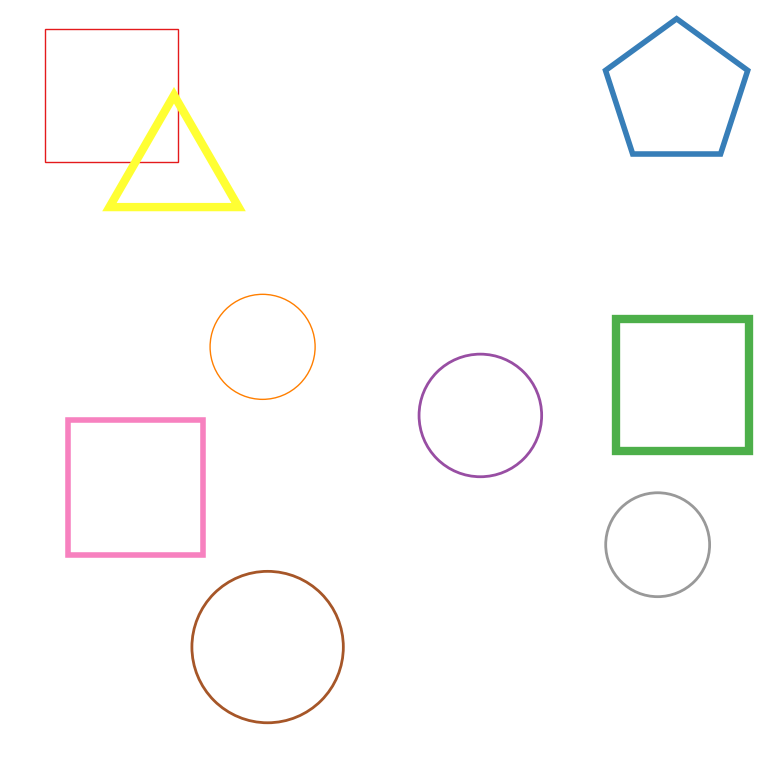[{"shape": "square", "thickness": 0.5, "radius": 0.43, "center": [0.145, 0.876]}, {"shape": "pentagon", "thickness": 2, "radius": 0.49, "center": [0.879, 0.879]}, {"shape": "square", "thickness": 3, "radius": 0.43, "center": [0.886, 0.5]}, {"shape": "circle", "thickness": 1, "radius": 0.4, "center": [0.624, 0.46]}, {"shape": "circle", "thickness": 0.5, "radius": 0.34, "center": [0.341, 0.55]}, {"shape": "triangle", "thickness": 3, "radius": 0.48, "center": [0.226, 0.779]}, {"shape": "circle", "thickness": 1, "radius": 0.49, "center": [0.348, 0.16]}, {"shape": "square", "thickness": 2, "radius": 0.44, "center": [0.176, 0.367]}, {"shape": "circle", "thickness": 1, "radius": 0.34, "center": [0.854, 0.293]}]